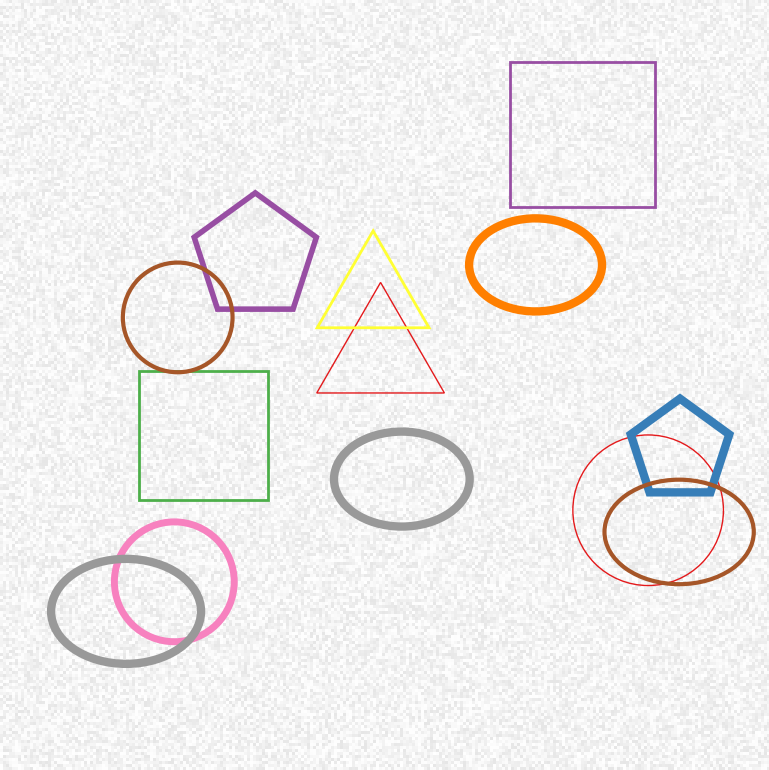[{"shape": "circle", "thickness": 0.5, "radius": 0.49, "center": [0.842, 0.337]}, {"shape": "triangle", "thickness": 0.5, "radius": 0.48, "center": [0.494, 0.537]}, {"shape": "pentagon", "thickness": 3, "radius": 0.34, "center": [0.883, 0.415]}, {"shape": "square", "thickness": 1, "radius": 0.42, "center": [0.264, 0.434]}, {"shape": "pentagon", "thickness": 2, "radius": 0.42, "center": [0.332, 0.666]}, {"shape": "square", "thickness": 1, "radius": 0.47, "center": [0.756, 0.825]}, {"shape": "oval", "thickness": 3, "radius": 0.43, "center": [0.696, 0.656]}, {"shape": "triangle", "thickness": 1, "radius": 0.42, "center": [0.485, 0.616]}, {"shape": "oval", "thickness": 1.5, "radius": 0.48, "center": [0.882, 0.309]}, {"shape": "circle", "thickness": 1.5, "radius": 0.36, "center": [0.231, 0.588]}, {"shape": "circle", "thickness": 2.5, "radius": 0.39, "center": [0.226, 0.244]}, {"shape": "oval", "thickness": 3, "radius": 0.49, "center": [0.164, 0.206]}, {"shape": "oval", "thickness": 3, "radius": 0.44, "center": [0.522, 0.378]}]